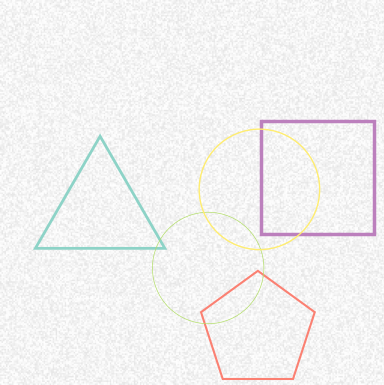[{"shape": "triangle", "thickness": 2, "radius": 0.97, "center": [0.26, 0.452]}, {"shape": "pentagon", "thickness": 1.5, "radius": 0.78, "center": [0.67, 0.141]}, {"shape": "circle", "thickness": 0.5, "radius": 0.72, "center": [0.541, 0.304]}, {"shape": "square", "thickness": 2.5, "radius": 0.73, "center": [0.824, 0.54]}, {"shape": "circle", "thickness": 1, "radius": 0.78, "center": [0.674, 0.508]}]